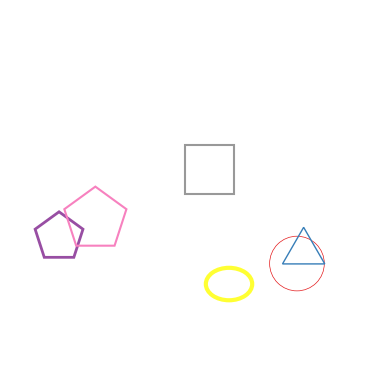[{"shape": "circle", "thickness": 0.5, "radius": 0.35, "center": [0.771, 0.315]}, {"shape": "triangle", "thickness": 1, "radius": 0.32, "center": [0.789, 0.346]}, {"shape": "pentagon", "thickness": 2, "radius": 0.33, "center": [0.153, 0.384]}, {"shape": "oval", "thickness": 3, "radius": 0.3, "center": [0.595, 0.262]}, {"shape": "pentagon", "thickness": 1.5, "radius": 0.42, "center": [0.248, 0.43]}, {"shape": "square", "thickness": 1.5, "radius": 0.32, "center": [0.545, 0.561]}]